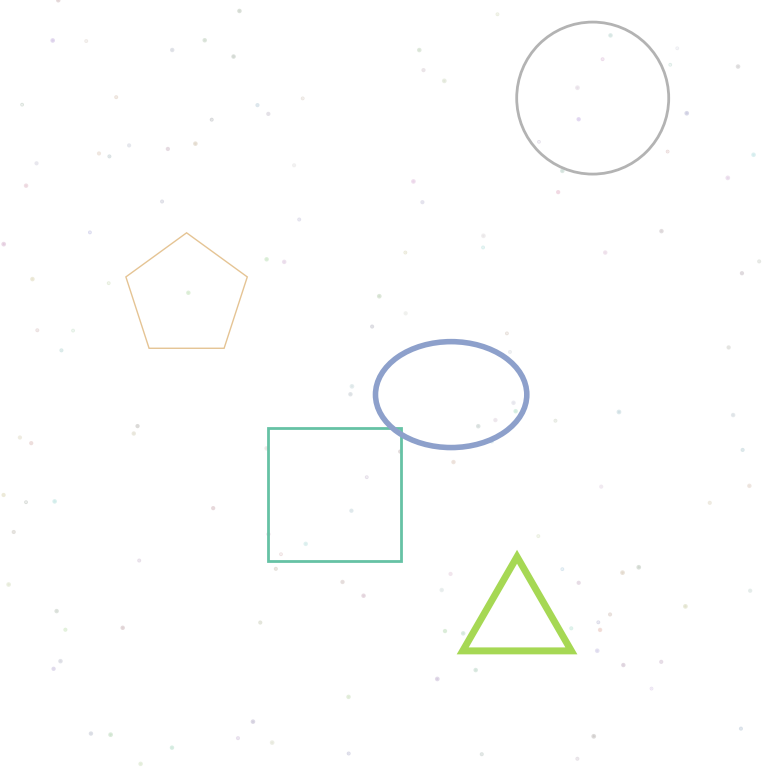[{"shape": "square", "thickness": 1, "radius": 0.43, "center": [0.434, 0.358]}, {"shape": "oval", "thickness": 2, "radius": 0.49, "center": [0.586, 0.488]}, {"shape": "triangle", "thickness": 2.5, "radius": 0.41, "center": [0.671, 0.195]}, {"shape": "pentagon", "thickness": 0.5, "radius": 0.41, "center": [0.242, 0.615]}, {"shape": "circle", "thickness": 1, "radius": 0.49, "center": [0.77, 0.873]}]